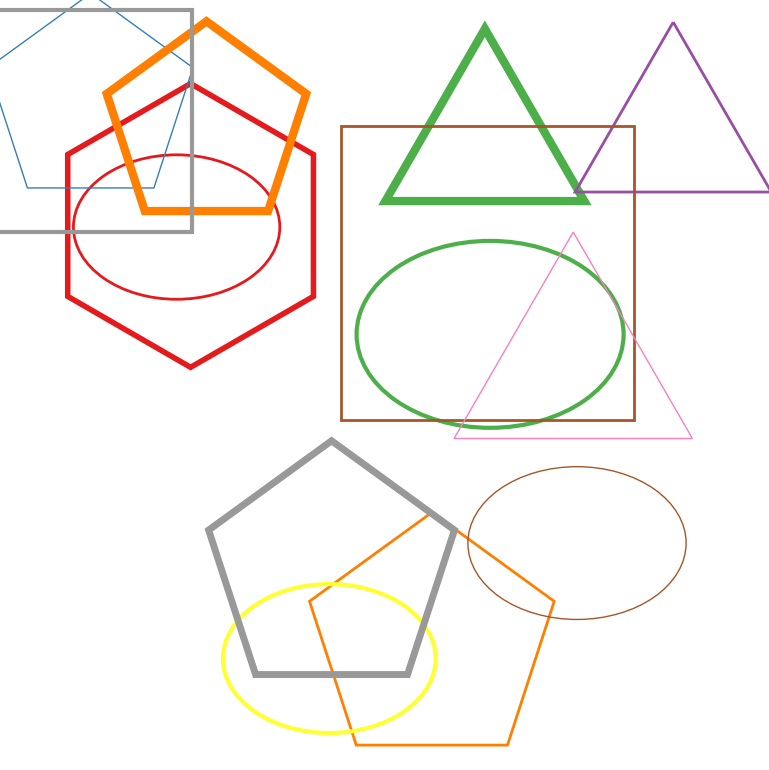[{"shape": "oval", "thickness": 1, "radius": 0.67, "center": [0.229, 0.705]}, {"shape": "hexagon", "thickness": 2, "radius": 0.92, "center": [0.248, 0.707]}, {"shape": "pentagon", "thickness": 0.5, "radius": 0.7, "center": [0.118, 0.869]}, {"shape": "oval", "thickness": 1.5, "radius": 0.87, "center": [0.636, 0.566]}, {"shape": "triangle", "thickness": 3, "radius": 0.75, "center": [0.63, 0.813]}, {"shape": "triangle", "thickness": 1, "radius": 0.74, "center": [0.874, 0.824]}, {"shape": "pentagon", "thickness": 3, "radius": 0.68, "center": [0.268, 0.836]}, {"shape": "pentagon", "thickness": 1, "radius": 0.84, "center": [0.561, 0.167]}, {"shape": "oval", "thickness": 1.5, "radius": 0.69, "center": [0.428, 0.145]}, {"shape": "oval", "thickness": 0.5, "radius": 0.71, "center": [0.749, 0.295]}, {"shape": "square", "thickness": 1, "radius": 0.95, "center": [0.633, 0.645]}, {"shape": "triangle", "thickness": 0.5, "radius": 0.89, "center": [0.744, 0.52]}, {"shape": "pentagon", "thickness": 2.5, "radius": 0.84, "center": [0.431, 0.26]}, {"shape": "square", "thickness": 1.5, "radius": 0.72, "center": [0.105, 0.843]}]